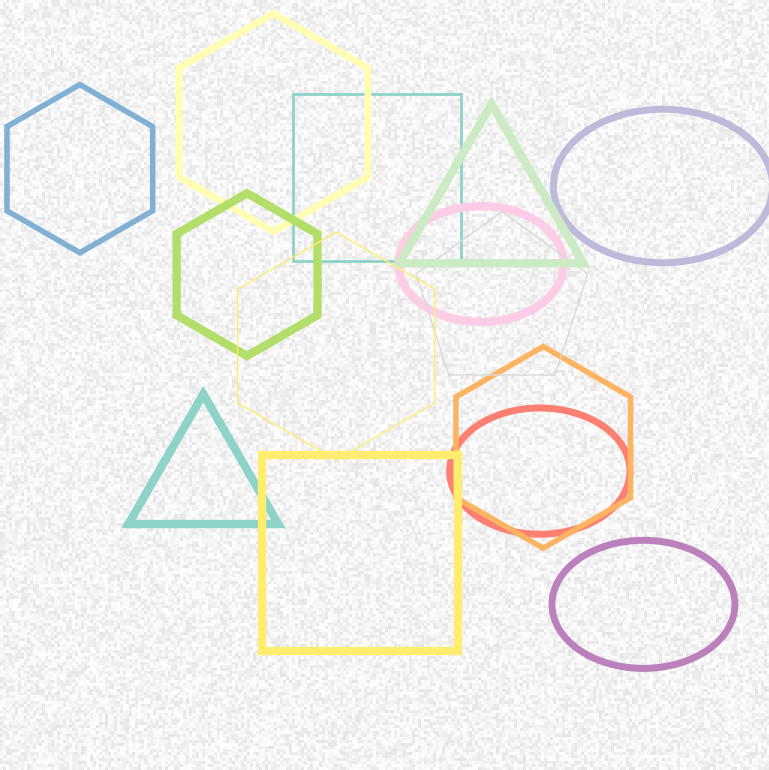[{"shape": "square", "thickness": 1, "radius": 0.54, "center": [0.49, 0.77]}, {"shape": "triangle", "thickness": 3, "radius": 0.56, "center": [0.264, 0.376]}, {"shape": "hexagon", "thickness": 2.5, "radius": 0.71, "center": [0.355, 0.841]}, {"shape": "oval", "thickness": 2.5, "radius": 0.71, "center": [0.861, 0.758]}, {"shape": "oval", "thickness": 2.5, "radius": 0.59, "center": [0.701, 0.388]}, {"shape": "hexagon", "thickness": 2, "radius": 0.55, "center": [0.104, 0.781]}, {"shape": "hexagon", "thickness": 2, "radius": 0.65, "center": [0.706, 0.419]}, {"shape": "hexagon", "thickness": 3, "radius": 0.53, "center": [0.321, 0.643]}, {"shape": "oval", "thickness": 3, "radius": 0.54, "center": [0.625, 0.657]}, {"shape": "pentagon", "thickness": 0.5, "radius": 0.59, "center": [0.652, 0.608]}, {"shape": "oval", "thickness": 2.5, "radius": 0.59, "center": [0.836, 0.215]}, {"shape": "triangle", "thickness": 3, "radius": 0.69, "center": [0.638, 0.727]}, {"shape": "square", "thickness": 3, "radius": 0.64, "center": [0.467, 0.282]}, {"shape": "hexagon", "thickness": 0.5, "radius": 0.74, "center": [0.437, 0.551]}]